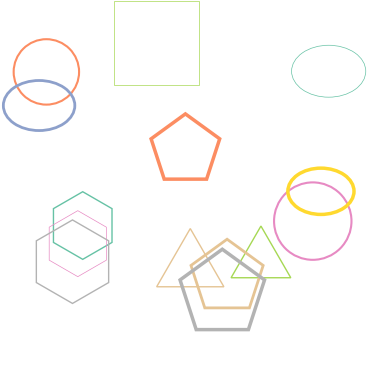[{"shape": "hexagon", "thickness": 1, "radius": 0.44, "center": [0.215, 0.414]}, {"shape": "oval", "thickness": 0.5, "radius": 0.48, "center": [0.854, 0.815]}, {"shape": "pentagon", "thickness": 2.5, "radius": 0.47, "center": [0.482, 0.61]}, {"shape": "circle", "thickness": 1.5, "radius": 0.42, "center": [0.12, 0.813]}, {"shape": "oval", "thickness": 2, "radius": 0.46, "center": [0.102, 0.726]}, {"shape": "hexagon", "thickness": 0.5, "radius": 0.43, "center": [0.202, 0.367]}, {"shape": "circle", "thickness": 1.5, "radius": 0.5, "center": [0.812, 0.426]}, {"shape": "triangle", "thickness": 1, "radius": 0.45, "center": [0.678, 0.323]}, {"shape": "square", "thickness": 0.5, "radius": 0.55, "center": [0.406, 0.889]}, {"shape": "oval", "thickness": 2.5, "radius": 0.43, "center": [0.834, 0.503]}, {"shape": "pentagon", "thickness": 2, "radius": 0.49, "center": [0.59, 0.28]}, {"shape": "triangle", "thickness": 1, "radius": 0.5, "center": [0.494, 0.306]}, {"shape": "pentagon", "thickness": 2.5, "radius": 0.58, "center": [0.577, 0.237]}, {"shape": "hexagon", "thickness": 1, "radius": 0.54, "center": [0.188, 0.32]}]